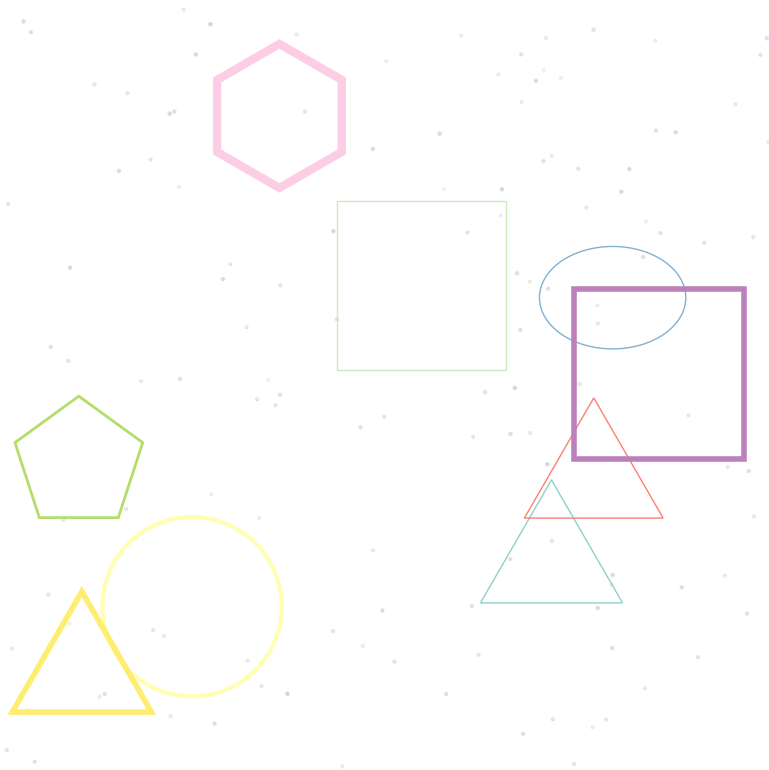[{"shape": "triangle", "thickness": 0.5, "radius": 0.53, "center": [0.716, 0.27]}, {"shape": "circle", "thickness": 1.5, "radius": 0.58, "center": [0.249, 0.212]}, {"shape": "triangle", "thickness": 0.5, "radius": 0.52, "center": [0.771, 0.379]}, {"shape": "oval", "thickness": 0.5, "radius": 0.48, "center": [0.796, 0.613]}, {"shape": "pentagon", "thickness": 1, "radius": 0.44, "center": [0.102, 0.398]}, {"shape": "hexagon", "thickness": 3, "radius": 0.47, "center": [0.363, 0.849]}, {"shape": "square", "thickness": 2, "radius": 0.55, "center": [0.856, 0.515]}, {"shape": "square", "thickness": 0.5, "radius": 0.55, "center": [0.547, 0.629]}, {"shape": "triangle", "thickness": 2, "radius": 0.52, "center": [0.106, 0.127]}]